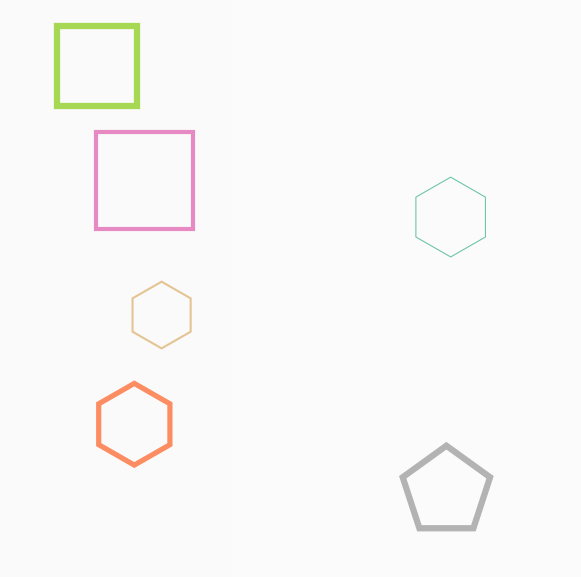[{"shape": "hexagon", "thickness": 0.5, "radius": 0.35, "center": [0.775, 0.623]}, {"shape": "hexagon", "thickness": 2.5, "radius": 0.35, "center": [0.231, 0.265]}, {"shape": "square", "thickness": 2, "radius": 0.42, "center": [0.249, 0.686]}, {"shape": "square", "thickness": 3, "radius": 0.35, "center": [0.167, 0.884]}, {"shape": "hexagon", "thickness": 1, "radius": 0.29, "center": [0.278, 0.454]}, {"shape": "pentagon", "thickness": 3, "radius": 0.4, "center": [0.768, 0.148]}]